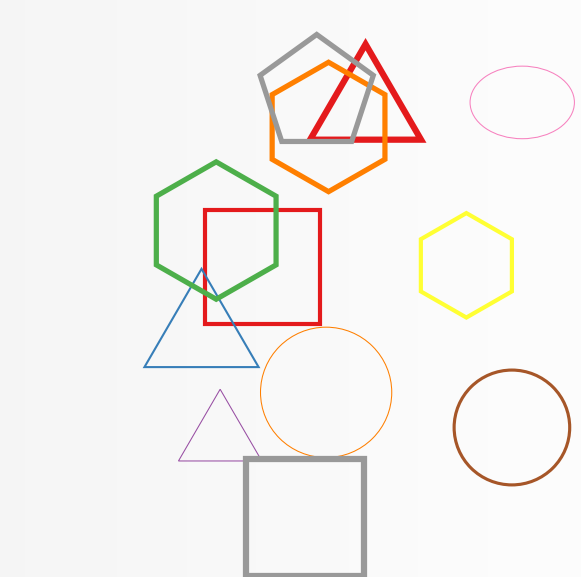[{"shape": "square", "thickness": 2, "radius": 0.49, "center": [0.451, 0.537]}, {"shape": "triangle", "thickness": 3, "radius": 0.55, "center": [0.629, 0.812]}, {"shape": "triangle", "thickness": 1, "radius": 0.57, "center": [0.347, 0.42]}, {"shape": "hexagon", "thickness": 2.5, "radius": 0.59, "center": [0.372, 0.6]}, {"shape": "triangle", "thickness": 0.5, "radius": 0.41, "center": [0.379, 0.242]}, {"shape": "circle", "thickness": 0.5, "radius": 0.56, "center": [0.561, 0.32]}, {"shape": "hexagon", "thickness": 2.5, "radius": 0.56, "center": [0.565, 0.779]}, {"shape": "hexagon", "thickness": 2, "radius": 0.45, "center": [0.802, 0.54]}, {"shape": "circle", "thickness": 1.5, "radius": 0.5, "center": [0.881, 0.259]}, {"shape": "oval", "thickness": 0.5, "radius": 0.45, "center": [0.898, 0.822]}, {"shape": "pentagon", "thickness": 2.5, "radius": 0.51, "center": [0.545, 0.837]}, {"shape": "square", "thickness": 3, "radius": 0.5, "center": [0.525, 0.103]}]